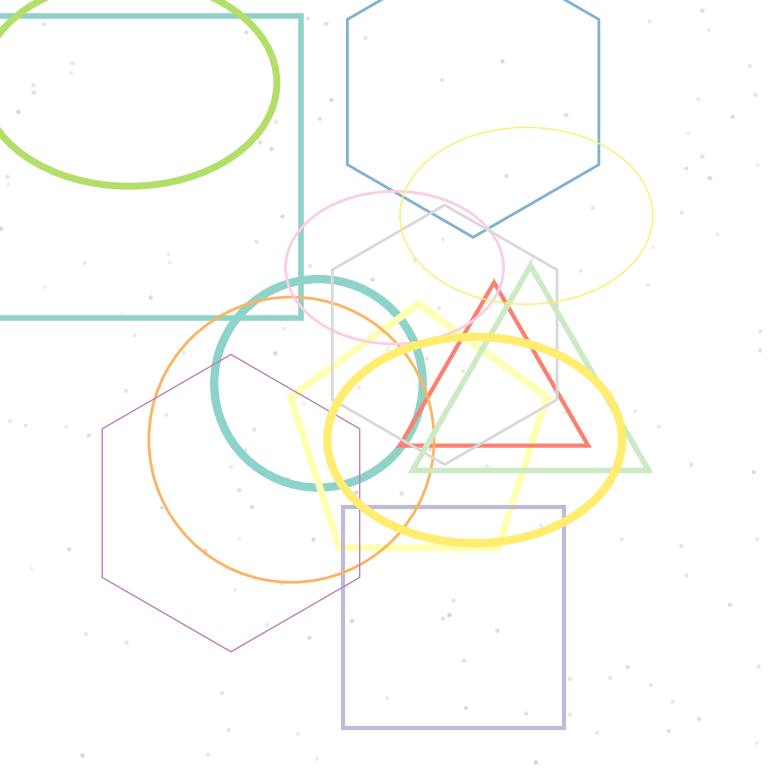[{"shape": "circle", "thickness": 3, "radius": 0.68, "center": [0.414, 0.502]}, {"shape": "square", "thickness": 2, "radius": 0.98, "center": [0.195, 0.783]}, {"shape": "pentagon", "thickness": 2.5, "radius": 0.88, "center": [0.544, 0.43]}, {"shape": "square", "thickness": 1.5, "radius": 0.72, "center": [0.589, 0.198]}, {"shape": "triangle", "thickness": 1.5, "radius": 0.71, "center": [0.642, 0.492]}, {"shape": "hexagon", "thickness": 1, "radius": 0.94, "center": [0.614, 0.88]}, {"shape": "circle", "thickness": 1, "radius": 0.93, "center": [0.379, 0.429]}, {"shape": "oval", "thickness": 2.5, "radius": 0.96, "center": [0.168, 0.892]}, {"shape": "oval", "thickness": 1, "radius": 0.71, "center": [0.512, 0.652]}, {"shape": "hexagon", "thickness": 1, "radius": 0.84, "center": [0.577, 0.565]}, {"shape": "hexagon", "thickness": 0.5, "radius": 0.97, "center": [0.3, 0.347]}, {"shape": "triangle", "thickness": 2, "radius": 0.89, "center": [0.689, 0.478]}, {"shape": "oval", "thickness": 3, "radius": 0.96, "center": [0.616, 0.429]}, {"shape": "oval", "thickness": 0.5, "radius": 0.82, "center": [0.684, 0.72]}]